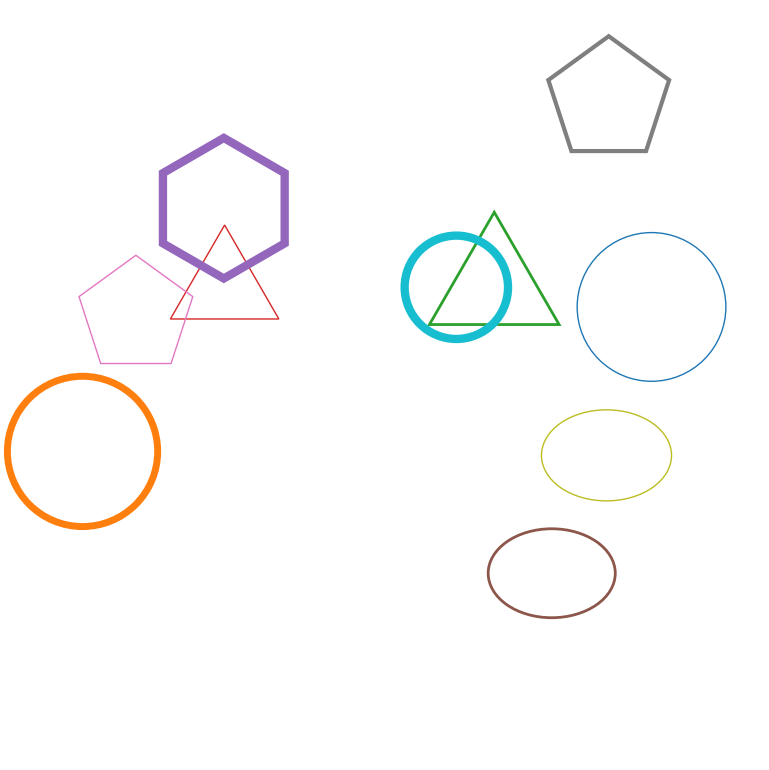[{"shape": "circle", "thickness": 0.5, "radius": 0.48, "center": [0.846, 0.601]}, {"shape": "circle", "thickness": 2.5, "radius": 0.49, "center": [0.107, 0.414]}, {"shape": "triangle", "thickness": 1, "radius": 0.49, "center": [0.642, 0.627]}, {"shape": "triangle", "thickness": 0.5, "radius": 0.41, "center": [0.292, 0.626]}, {"shape": "hexagon", "thickness": 3, "radius": 0.46, "center": [0.291, 0.73]}, {"shape": "oval", "thickness": 1, "radius": 0.41, "center": [0.717, 0.256]}, {"shape": "pentagon", "thickness": 0.5, "radius": 0.39, "center": [0.176, 0.591]}, {"shape": "pentagon", "thickness": 1.5, "radius": 0.41, "center": [0.791, 0.871]}, {"shape": "oval", "thickness": 0.5, "radius": 0.42, "center": [0.788, 0.409]}, {"shape": "circle", "thickness": 3, "radius": 0.34, "center": [0.593, 0.627]}]